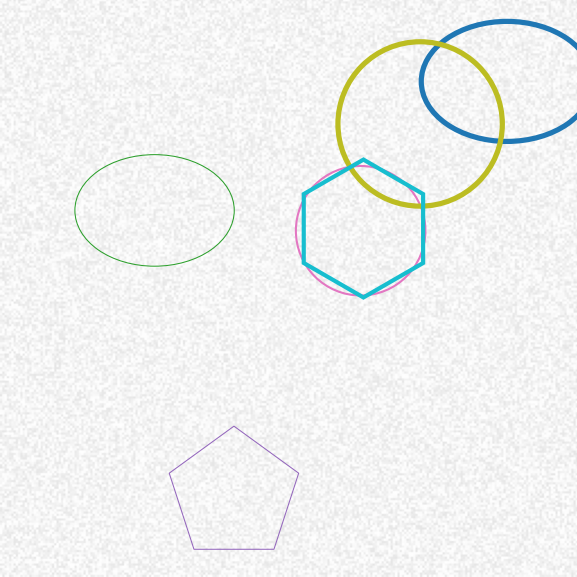[{"shape": "oval", "thickness": 2.5, "radius": 0.74, "center": [0.878, 0.858]}, {"shape": "oval", "thickness": 0.5, "radius": 0.69, "center": [0.268, 0.635]}, {"shape": "pentagon", "thickness": 0.5, "radius": 0.59, "center": [0.405, 0.143]}, {"shape": "circle", "thickness": 1, "radius": 0.56, "center": [0.624, 0.6]}, {"shape": "circle", "thickness": 2.5, "radius": 0.71, "center": [0.727, 0.784]}, {"shape": "hexagon", "thickness": 2, "radius": 0.6, "center": [0.629, 0.603]}]